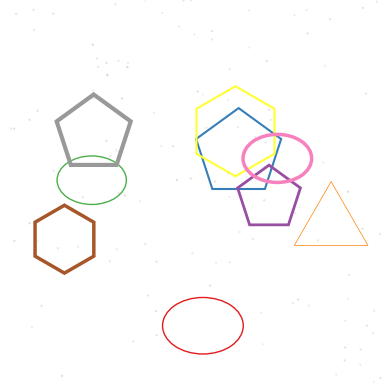[{"shape": "oval", "thickness": 1, "radius": 0.52, "center": [0.527, 0.154]}, {"shape": "pentagon", "thickness": 1.5, "radius": 0.58, "center": [0.62, 0.603]}, {"shape": "oval", "thickness": 1, "radius": 0.45, "center": [0.238, 0.532]}, {"shape": "pentagon", "thickness": 2, "radius": 0.43, "center": [0.699, 0.485]}, {"shape": "triangle", "thickness": 0.5, "radius": 0.55, "center": [0.86, 0.418]}, {"shape": "hexagon", "thickness": 1.5, "radius": 0.58, "center": [0.612, 0.659]}, {"shape": "hexagon", "thickness": 2.5, "radius": 0.44, "center": [0.167, 0.379]}, {"shape": "oval", "thickness": 2.5, "radius": 0.45, "center": [0.72, 0.589]}, {"shape": "pentagon", "thickness": 3, "radius": 0.51, "center": [0.243, 0.653]}]